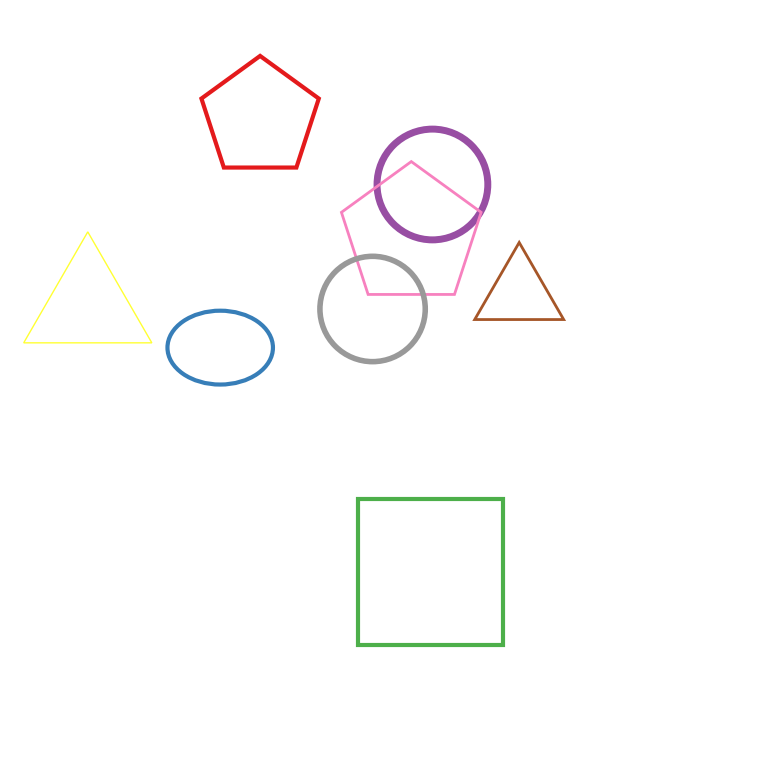[{"shape": "pentagon", "thickness": 1.5, "radius": 0.4, "center": [0.338, 0.847]}, {"shape": "oval", "thickness": 1.5, "radius": 0.34, "center": [0.286, 0.549]}, {"shape": "square", "thickness": 1.5, "radius": 0.47, "center": [0.559, 0.257]}, {"shape": "circle", "thickness": 2.5, "radius": 0.36, "center": [0.562, 0.76]}, {"shape": "triangle", "thickness": 0.5, "radius": 0.48, "center": [0.114, 0.603]}, {"shape": "triangle", "thickness": 1, "radius": 0.33, "center": [0.674, 0.618]}, {"shape": "pentagon", "thickness": 1, "radius": 0.48, "center": [0.534, 0.695]}, {"shape": "circle", "thickness": 2, "radius": 0.34, "center": [0.484, 0.599]}]